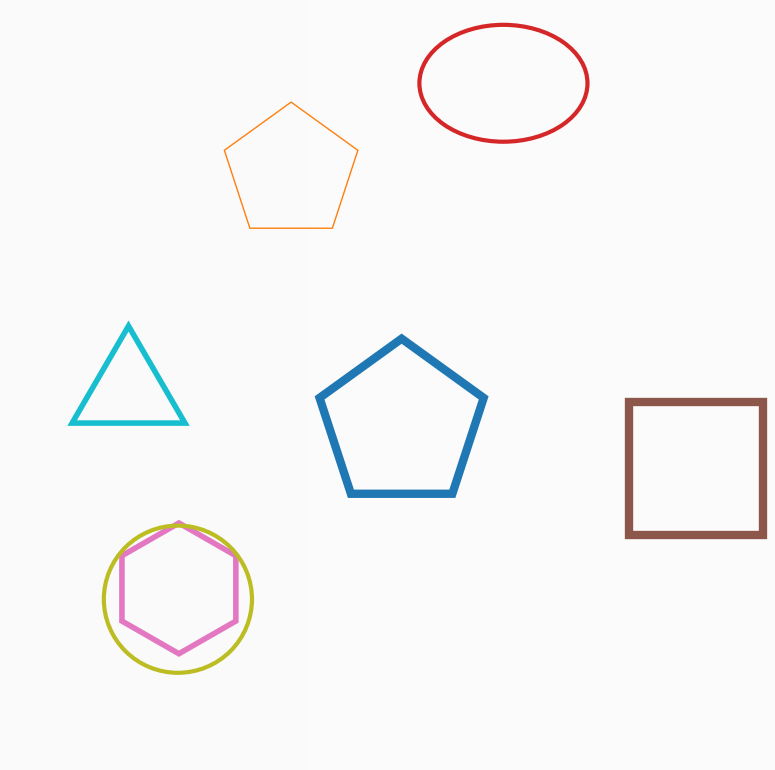[{"shape": "pentagon", "thickness": 3, "radius": 0.56, "center": [0.518, 0.449]}, {"shape": "pentagon", "thickness": 0.5, "radius": 0.45, "center": [0.376, 0.777]}, {"shape": "oval", "thickness": 1.5, "radius": 0.54, "center": [0.65, 0.892]}, {"shape": "square", "thickness": 3, "radius": 0.43, "center": [0.898, 0.392]}, {"shape": "hexagon", "thickness": 2, "radius": 0.42, "center": [0.231, 0.236]}, {"shape": "circle", "thickness": 1.5, "radius": 0.48, "center": [0.23, 0.222]}, {"shape": "triangle", "thickness": 2, "radius": 0.42, "center": [0.166, 0.493]}]